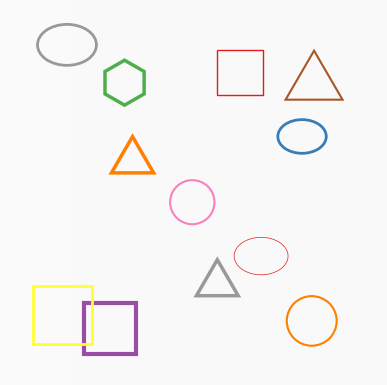[{"shape": "square", "thickness": 1, "radius": 0.29, "center": [0.619, 0.812]}, {"shape": "oval", "thickness": 0.5, "radius": 0.35, "center": [0.674, 0.335]}, {"shape": "oval", "thickness": 2, "radius": 0.31, "center": [0.779, 0.646]}, {"shape": "hexagon", "thickness": 2.5, "radius": 0.29, "center": [0.321, 0.785]}, {"shape": "square", "thickness": 3, "radius": 0.33, "center": [0.284, 0.148]}, {"shape": "circle", "thickness": 1.5, "radius": 0.32, "center": [0.804, 0.166]}, {"shape": "triangle", "thickness": 2.5, "radius": 0.31, "center": [0.342, 0.582]}, {"shape": "square", "thickness": 2, "radius": 0.38, "center": [0.161, 0.182]}, {"shape": "triangle", "thickness": 1.5, "radius": 0.42, "center": [0.81, 0.784]}, {"shape": "circle", "thickness": 1.5, "radius": 0.29, "center": [0.496, 0.475]}, {"shape": "oval", "thickness": 2, "radius": 0.38, "center": [0.173, 0.883]}, {"shape": "triangle", "thickness": 2.5, "radius": 0.31, "center": [0.561, 0.263]}]